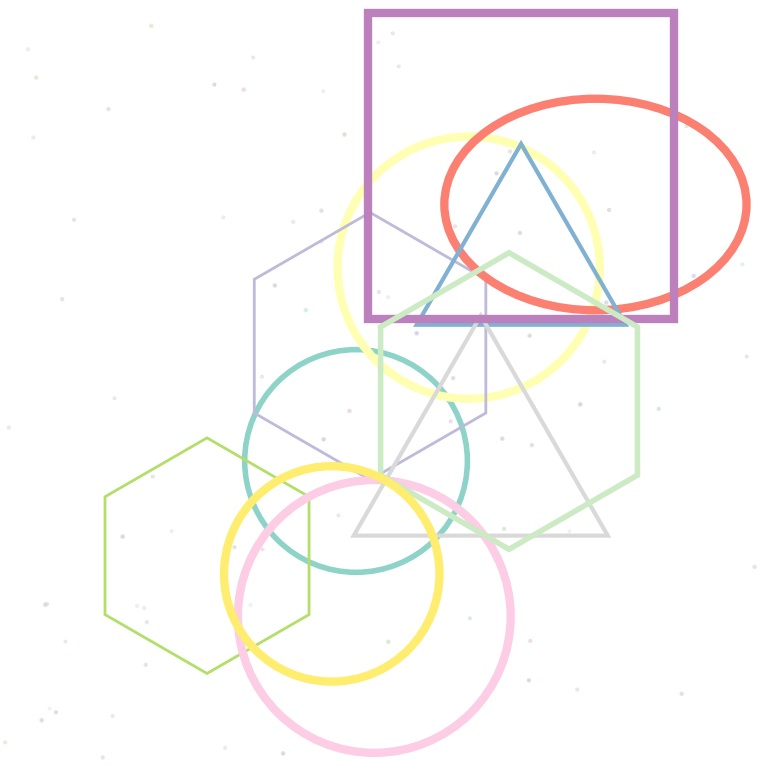[{"shape": "circle", "thickness": 2, "radius": 0.72, "center": [0.462, 0.401]}, {"shape": "circle", "thickness": 3, "radius": 0.85, "center": [0.609, 0.652]}, {"shape": "hexagon", "thickness": 1, "radius": 0.87, "center": [0.481, 0.55]}, {"shape": "oval", "thickness": 3, "radius": 0.98, "center": [0.773, 0.734]}, {"shape": "triangle", "thickness": 1.5, "radius": 0.78, "center": [0.677, 0.657]}, {"shape": "hexagon", "thickness": 1, "radius": 0.76, "center": [0.269, 0.278]}, {"shape": "circle", "thickness": 3, "radius": 0.89, "center": [0.486, 0.199]}, {"shape": "triangle", "thickness": 1.5, "radius": 0.95, "center": [0.624, 0.4]}, {"shape": "square", "thickness": 3, "radius": 0.99, "center": [0.676, 0.784]}, {"shape": "hexagon", "thickness": 2, "radius": 0.96, "center": [0.661, 0.479]}, {"shape": "circle", "thickness": 3, "radius": 0.7, "center": [0.431, 0.255]}]